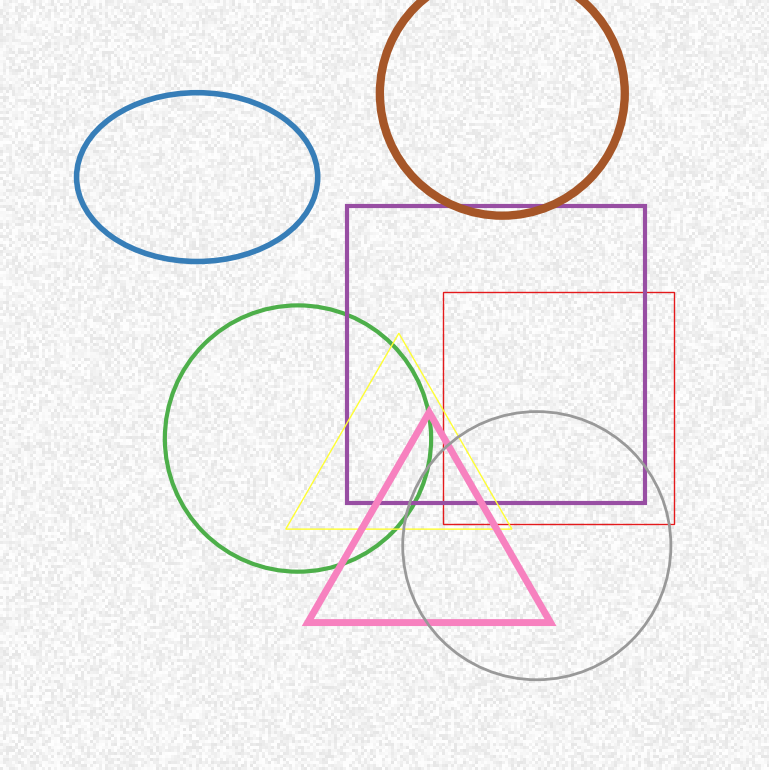[{"shape": "square", "thickness": 0.5, "radius": 0.75, "center": [0.725, 0.47]}, {"shape": "oval", "thickness": 2, "radius": 0.78, "center": [0.256, 0.77]}, {"shape": "circle", "thickness": 1.5, "radius": 0.86, "center": [0.387, 0.43]}, {"shape": "square", "thickness": 1.5, "radius": 0.97, "center": [0.644, 0.54]}, {"shape": "triangle", "thickness": 0.5, "radius": 0.85, "center": [0.518, 0.398]}, {"shape": "circle", "thickness": 3, "radius": 0.8, "center": [0.652, 0.879]}, {"shape": "triangle", "thickness": 2.5, "radius": 0.91, "center": [0.557, 0.282]}, {"shape": "circle", "thickness": 1, "radius": 0.87, "center": [0.697, 0.291]}]